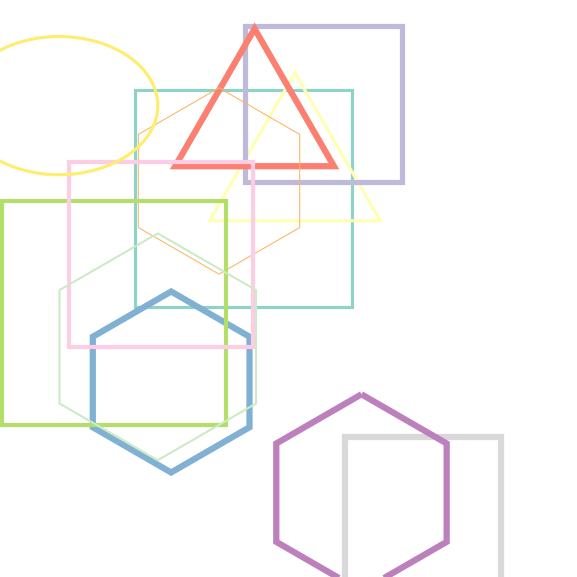[{"shape": "square", "thickness": 1.5, "radius": 0.94, "center": [0.421, 0.655]}, {"shape": "triangle", "thickness": 1.5, "radius": 0.85, "center": [0.511, 0.702]}, {"shape": "square", "thickness": 2.5, "radius": 0.68, "center": [0.56, 0.819]}, {"shape": "triangle", "thickness": 3, "radius": 0.79, "center": [0.441, 0.791]}, {"shape": "hexagon", "thickness": 3, "radius": 0.78, "center": [0.296, 0.338]}, {"shape": "hexagon", "thickness": 0.5, "radius": 0.81, "center": [0.379, 0.686]}, {"shape": "square", "thickness": 2, "radius": 0.97, "center": [0.198, 0.458]}, {"shape": "square", "thickness": 2, "radius": 0.8, "center": [0.279, 0.558]}, {"shape": "square", "thickness": 3, "radius": 0.67, "center": [0.733, 0.108]}, {"shape": "hexagon", "thickness": 3, "radius": 0.85, "center": [0.626, 0.146]}, {"shape": "hexagon", "thickness": 1, "radius": 0.98, "center": [0.273, 0.399]}, {"shape": "oval", "thickness": 1.5, "radius": 0.85, "center": [0.102, 0.816]}]